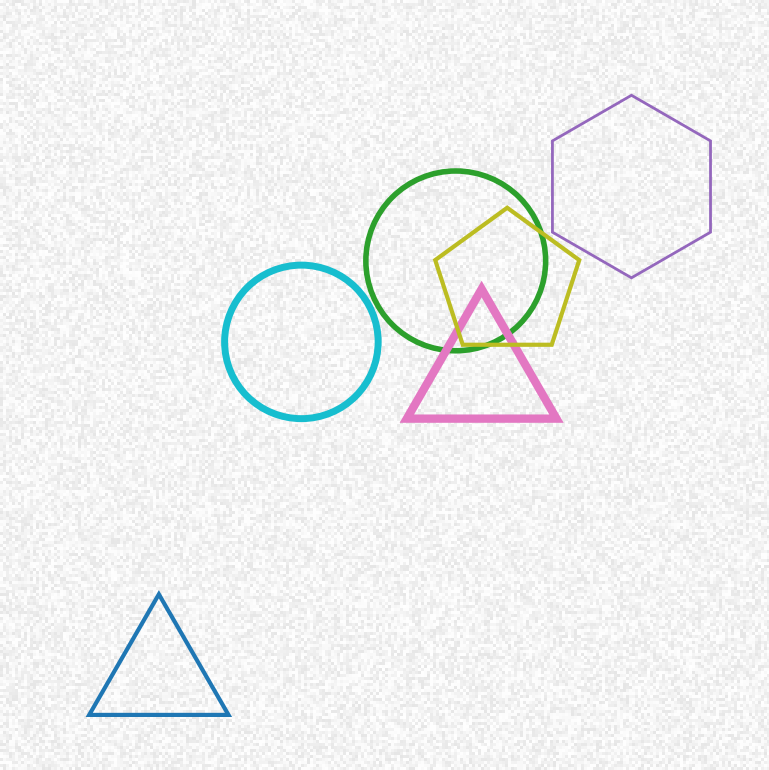[{"shape": "triangle", "thickness": 1.5, "radius": 0.52, "center": [0.206, 0.124]}, {"shape": "circle", "thickness": 2, "radius": 0.58, "center": [0.592, 0.661]}, {"shape": "hexagon", "thickness": 1, "radius": 0.59, "center": [0.82, 0.758]}, {"shape": "triangle", "thickness": 3, "radius": 0.56, "center": [0.626, 0.512]}, {"shape": "pentagon", "thickness": 1.5, "radius": 0.49, "center": [0.659, 0.632]}, {"shape": "circle", "thickness": 2.5, "radius": 0.5, "center": [0.391, 0.556]}]